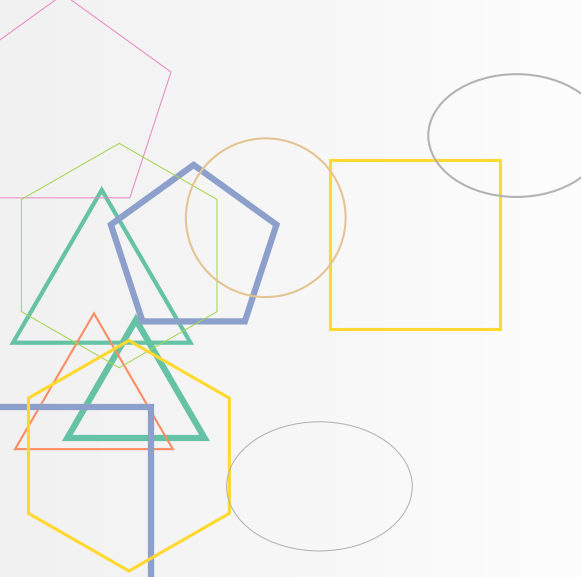[{"shape": "triangle", "thickness": 2, "radius": 0.88, "center": [0.175, 0.494]}, {"shape": "triangle", "thickness": 3, "radius": 0.68, "center": [0.234, 0.309]}, {"shape": "triangle", "thickness": 1, "radius": 0.78, "center": [0.162, 0.3]}, {"shape": "pentagon", "thickness": 3, "radius": 0.75, "center": [0.333, 0.564]}, {"shape": "square", "thickness": 3, "radius": 0.75, "center": [0.109, 0.144]}, {"shape": "pentagon", "thickness": 0.5, "radius": 0.97, "center": [0.109, 0.814]}, {"shape": "hexagon", "thickness": 0.5, "radius": 0.97, "center": [0.205, 0.557]}, {"shape": "square", "thickness": 1.5, "radius": 0.73, "center": [0.713, 0.576]}, {"shape": "hexagon", "thickness": 1.5, "radius": 1.0, "center": [0.222, 0.21]}, {"shape": "circle", "thickness": 1, "radius": 0.69, "center": [0.457, 0.622]}, {"shape": "oval", "thickness": 0.5, "radius": 0.8, "center": [0.55, 0.157]}, {"shape": "oval", "thickness": 1, "radius": 0.76, "center": [0.889, 0.764]}]